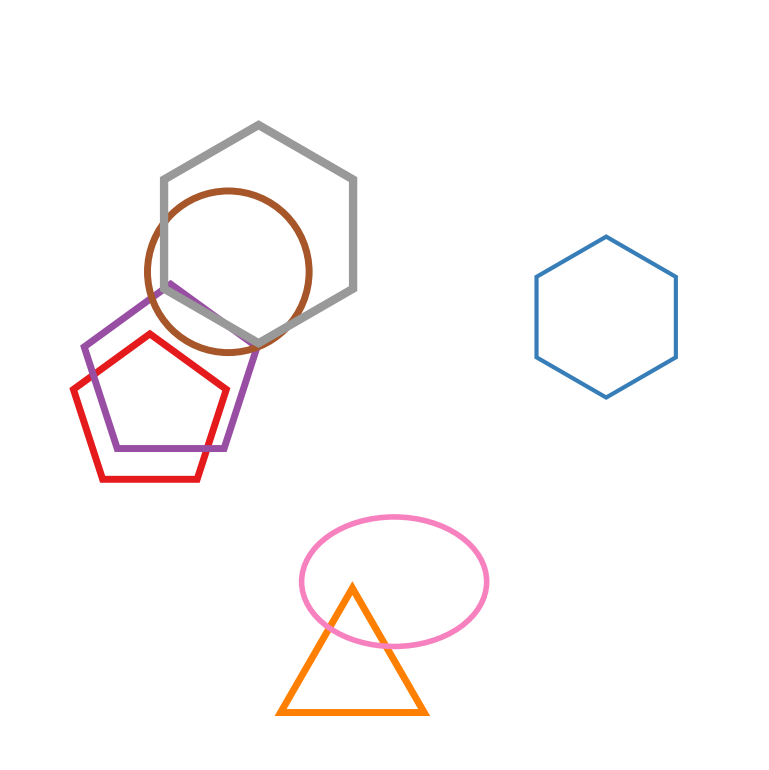[{"shape": "pentagon", "thickness": 2.5, "radius": 0.52, "center": [0.195, 0.462]}, {"shape": "hexagon", "thickness": 1.5, "radius": 0.52, "center": [0.787, 0.588]}, {"shape": "pentagon", "thickness": 2.5, "radius": 0.59, "center": [0.222, 0.513]}, {"shape": "triangle", "thickness": 2.5, "radius": 0.54, "center": [0.458, 0.129]}, {"shape": "circle", "thickness": 2.5, "radius": 0.52, "center": [0.296, 0.647]}, {"shape": "oval", "thickness": 2, "radius": 0.6, "center": [0.512, 0.245]}, {"shape": "hexagon", "thickness": 3, "radius": 0.71, "center": [0.336, 0.696]}]